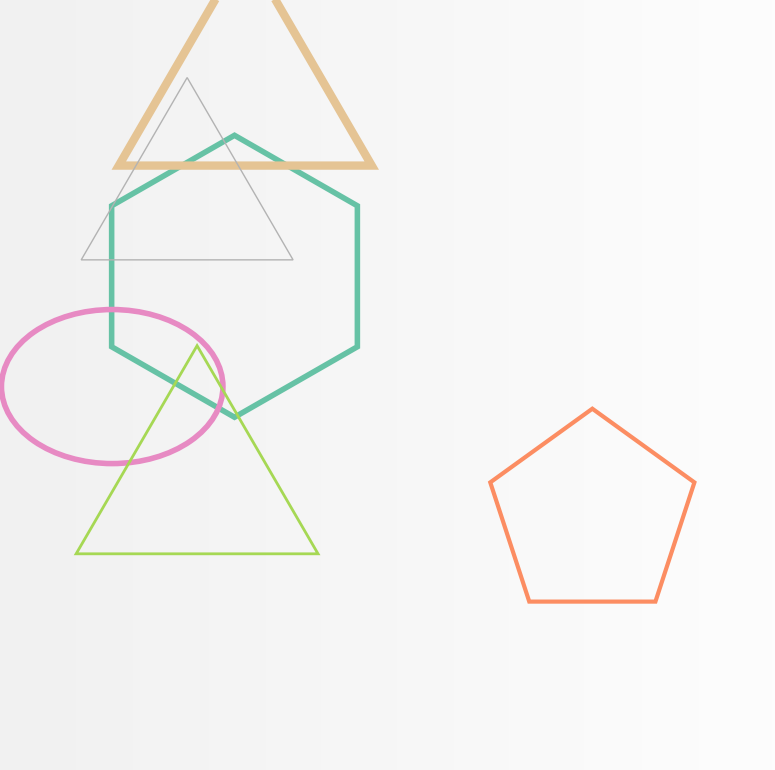[{"shape": "hexagon", "thickness": 2, "radius": 0.92, "center": [0.303, 0.641]}, {"shape": "pentagon", "thickness": 1.5, "radius": 0.69, "center": [0.764, 0.331]}, {"shape": "oval", "thickness": 2, "radius": 0.71, "center": [0.145, 0.498]}, {"shape": "triangle", "thickness": 1, "radius": 0.9, "center": [0.254, 0.371]}, {"shape": "triangle", "thickness": 3, "radius": 0.94, "center": [0.316, 0.879]}, {"shape": "triangle", "thickness": 0.5, "radius": 0.79, "center": [0.241, 0.741]}]